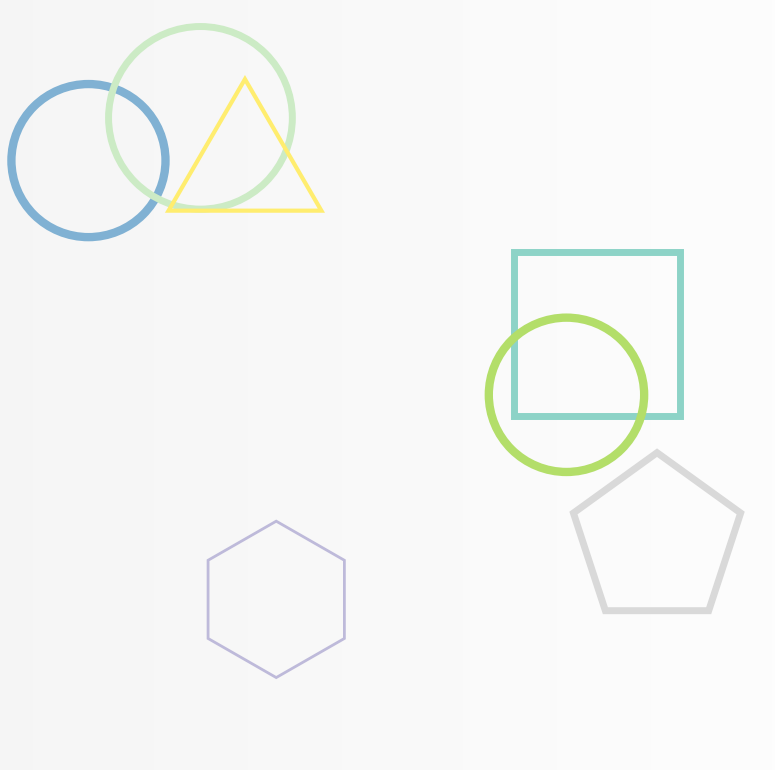[{"shape": "square", "thickness": 2.5, "radius": 0.53, "center": [0.77, 0.566]}, {"shape": "hexagon", "thickness": 1, "radius": 0.51, "center": [0.356, 0.222]}, {"shape": "circle", "thickness": 3, "radius": 0.5, "center": [0.114, 0.791]}, {"shape": "circle", "thickness": 3, "radius": 0.5, "center": [0.731, 0.487]}, {"shape": "pentagon", "thickness": 2.5, "radius": 0.57, "center": [0.848, 0.299]}, {"shape": "circle", "thickness": 2.5, "radius": 0.59, "center": [0.259, 0.847]}, {"shape": "triangle", "thickness": 1.5, "radius": 0.57, "center": [0.316, 0.783]}]